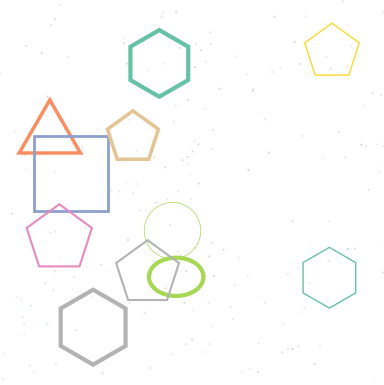[{"shape": "hexagon", "thickness": 1, "radius": 0.39, "center": [0.856, 0.279]}, {"shape": "hexagon", "thickness": 3, "radius": 0.43, "center": [0.414, 0.835]}, {"shape": "triangle", "thickness": 2.5, "radius": 0.46, "center": [0.129, 0.649]}, {"shape": "square", "thickness": 2, "radius": 0.49, "center": [0.184, 0.549]}, {"shape": "pentagon", "thickness": 1.5, "radius": 0.45, "center": [0.154, 0.38]}, {"shape": "oval", "thickness": 3, "radius": 0.35, "center": [0.458, 0.281]}, {"shape": "circle", "thickness": 0.5, "radius": 0.37, "center": [0.448, 0.401]}, {"shape": "pentagon", "thickness": 1, "radius": 0.37, "center": [0.862, 0.865]}, {"shape": "pentagon", "thickness": 2.5, "radius": 0.35, "center": [0.345, 0.643]}, {"shape": "pentagon", "thickness": 1.5, "radius": 0.43, "center": [0.383, 0.29]}, {"shape": "hexagon", "thickness": 3, "radius": 0.49, "center": [0.242, 0.15]}]